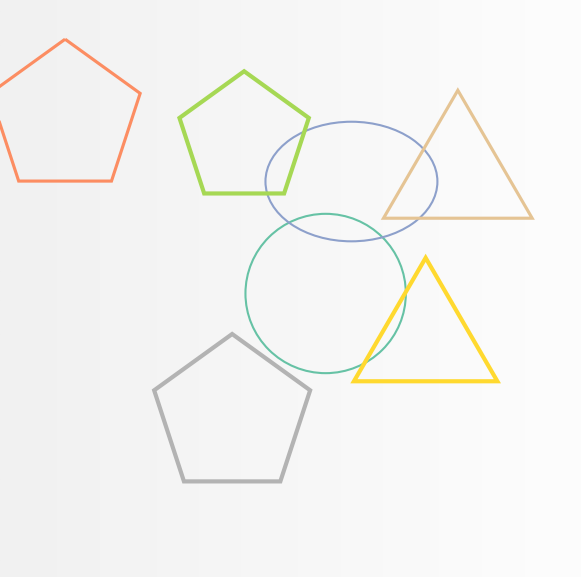[{"shape": "circle", "thickness": 1, "radius": 0.69, "center": [0.56, 0.491]}, {"shape": "pentagon", "thickness": 1.5, "radius": 0.68, "center": [0.112, 0.795]}, {"shape": "oval", "thickness": 1, "radius": 0.74, "center": [0.605, 0.685]}, {"shape": "pentagon", "thickness": 2, "radius": 0.58, "center": [0.42, 0.759]}, {"shape": "triangle", "thickness": 2, "radius": 0.71, "center": [0.732, 0.41]}, {"shape": "triangle", "thickness": 1.5, "radius": 0.74, "center": [0.788, 0.695]}, {"shape": "pentagon", "thickness": 2, "radius": 0.71, "center": [0.399, 0.28]}]